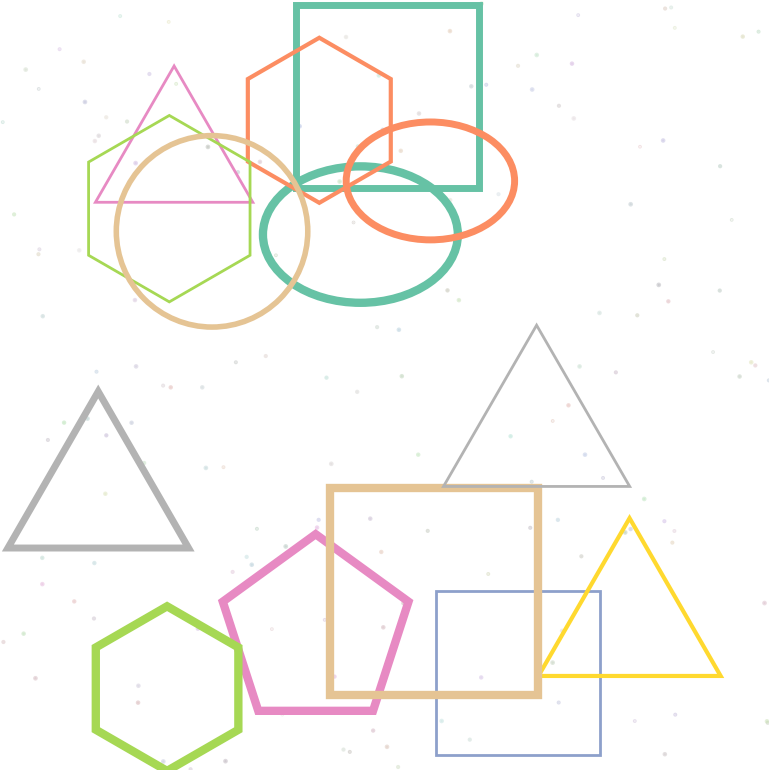[{"shape": "oval", "thickness": 3, "radius": 0.63, "center": [0.468, 0.695]}, {"shape": "square", "thickness": 2.5, "radius": 0.59, "center": [0.503, 0.874]}, {"shape": "hexagon", "thickness": 1.5, "radius": 0.54, "center": [0.415, 0.844]}, {"shape": "oval", "thickness": 2.5, "radius": 0.55, "center": [0.559, 0.765]}, {"shape": "square", "thickness": 1, "radius": 0.53, "center": [0.672, 0.126]}, {"shape": "pentagon", "thickness": 3, "radius": 0.63, "center": [0.41, 0.179]}, {"shape": "triangle", "thickness": 1, "radius": 0.59, "center": [0.226, 0.796]}, {"shape": "hexagon", "thickness": 3, "radius": 0.53, "center": [0.217, 0.106]}, {"shape": "hexagon", "thickness": 1, "radius": 0.61, "center": [0.22, 0.729]}, {"shape": "triangle", "thickness": 1.5, "radius": 0.68, "center": [0.818, 0.19]}, {"shape": "circle", "thickness": 2, "radius": 0.62, "center": [0.275, 0.7]}, {"shape": "square", "thickness": 3, "radius": 0.67, "center": [0.564, 0.232]}, {"shape": "triangle", "thickness": 2.5, "radius": 0.68, "center": [0.128, 0.356]}, {"shape": "triangle", "thickness": 1, "radius": 0.7, "center": [0.697, 0.438]}]